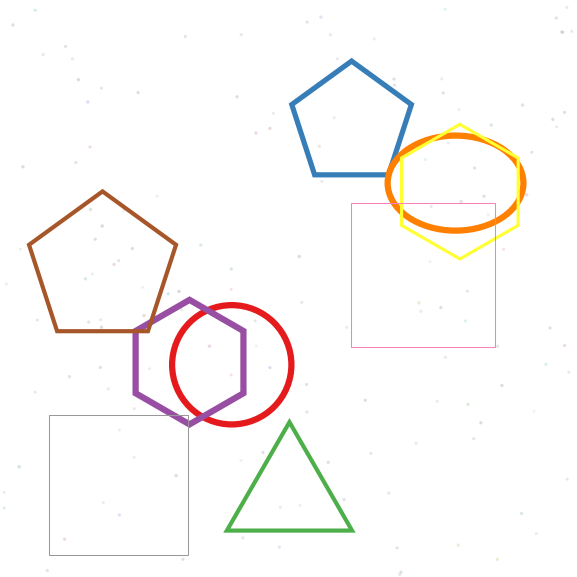[{"shape": "circle", "thickness": 3, "radius": 0.52, "center": [0.401, 0.367]}, {"shape": "pentagon", "thickness": 2.5, "radius": 0.54, "center": [0.609, 0.784]}, {"shape": "triangle", "thickness": 2, "radius": 0.63, "center": [0.501, 0.143]}, {"shape": "hexagon", "thickness": 3, "radius": 0.54, "center": [0.328, 0.372]}, {"shape": "oval", "thickness": 3, "radius": 0.59, "center": [0.789, 0.682]}, {"shape": "hexagon", "thickness": 1.5, "radius": 0.58, "center": [0.796, 0.667]}, {"shape": "pentagon", "thickness": 2, "radius": 0.67, "center": [0.178, 0.534]}, {"shape": "square", "thickness": 0.5, "radius": 0.62, "center": [0.733, 0.524]}, {"shape": "square", "thickness": 0.5, "radius": 0.6, "center": [0.206, 0.159]}]